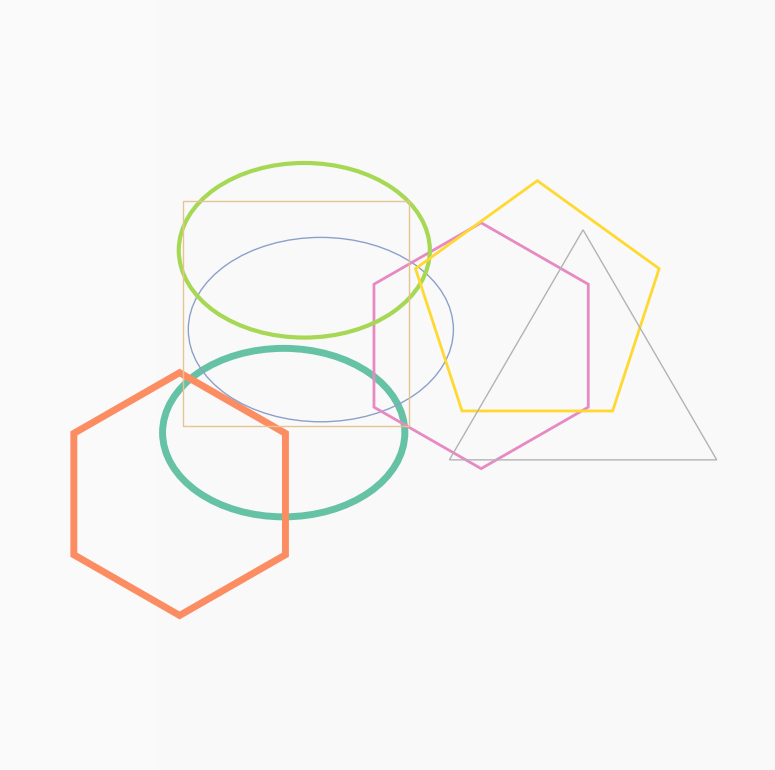[{"shape": "oval", "thickness": 2.5, "radius": 0.78, "center": [0.366, 0.438]}, {"shape": "hexagon", "thickness": 2.5, "radius": 0.79, "center": [0.232, 0.358]}, {"shape": "oval", "thickness": 0.5, "radius": 0.86, "center": [0.414, 0.572]}, {"shape": "hexagon", "thickness": 1, "radius": 0.8, "center": [0.621, 0.551]}, {"shape": "oval", "thickness": 1.5, "radius": 0.81, "center": [0.393, 0.675]}, {"shape": "pentagon", "thickness": 1, "radius": 0.83, "center": [0.693, 0.6]}, {"shape": "square", "thickness": 0.5, "radius": 0.73, "center": [0.382, 0.593]}, {"shape": "triangle", "thickness": 0.5, "radius": 1.0, "center": [0.752, 0.502]}]